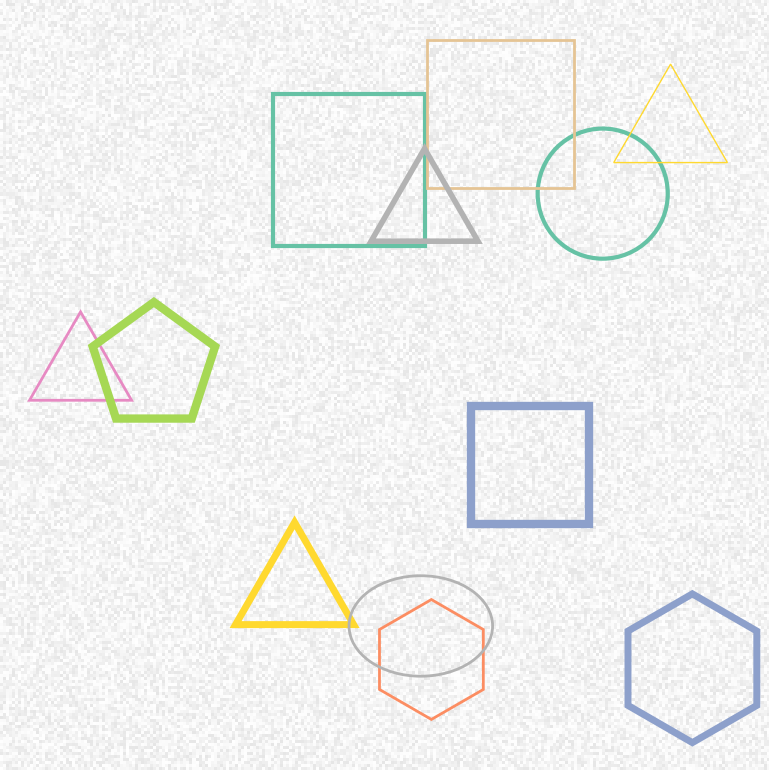[{"shape": "square", "thickness": 1.5, "radius": 0.49, "center": [0.453, 0.779]}, {"shape": "circle", "thickness": 1.5, "radius": 0.42, "center": [0.783, 0.749]}, {"shape": "hexagon", "thickness": 1, "radius": 0.39, "center": [0.56, 0.144]}, {"shape": "square", "thickness": 3, "radius": 0.38, "center": [0.688, 0.396]}, {"shape": "hexagon", "thickness": 2.5, "radius": 0.48, "center": [0.899, 0.132]}, {"shape": "triangle", "thickness": 1, "radius": 0.38, "center": [0.105, 0.518]}, {"shape": "pentagon", "thickness": 3, "radius": 0.42, "center": [0.2, 0.524]}, {"shape": "triangle", "thickness": 2.5, "radius": 0.44, "center": [0.383, 0.233]}, {"shape": "triangle", "thickness": 0.5, "radius": 0.43, "center": [0.871, 0.831]}, {"shape": "square", "thickness": 1, "radius": 0.48, "center": [0.65, 0.852]}, {"shape": "oval", "thickness": 1, "radius": 0.47, "center": [0.547, 0.187]}, {"shape": "triangle", "thickness": 2, "radius": 0.4, "center": [0.551, 0.727]}]